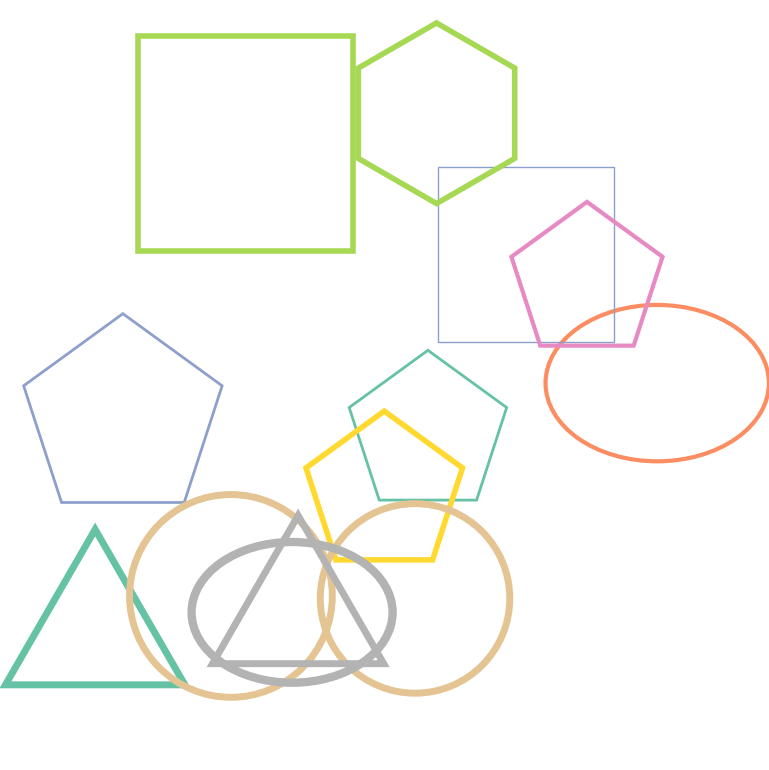[{"shape": "pentagon", "thickness": 1, "radius": 0.54, "center": [0.556, 0.438]}, {"shape": "triangle", "thickness": 2.5, "radius": 0.67, "center": [0.124, 0.178]}, {"shape": "oval", "thickness": 1.5, "radius": 0.73, "center": [0.854, 0.502]}, {"shape": "square", "thickness": 0.5, "radius": 0.57, "center": [0.683, 0.669]}, {"shape": "pentagon", "thickness": 1, "radius": 0.68, "center": [0.16, 0.457]}, {"shape": "pentagon", "thickness": 1.5, "radius": 0.52, "center": [0.762, 0.635]}, {"shape": "hexagon", "thickness": 2, "radius": 0.59, "center": [0.567, 0.853]}, {"shape": "square", "thickness": 2, "radius": 0.7, "center": [0.319, 0.814]}, {"shape": "pentagon", "thickness": 2, "radius": 0.53, "center": [0.499, 0.359]}, {"shape": "circle", "thickness": 2.5, "radius": 0.62, "center": [0.539, 0.223]}, {"shape": "circle", "thickness": 2.5, "radius": 0.66, "center": [0.3, 0.226]}, {"shape": "oval", "thickness": 3, "radius": 0.65, "center": [0.379, 0.205]}, {"shape": "triangle", "thickness": 2.5, "radius": 0.64, "center": [0.387, 0.202]}]